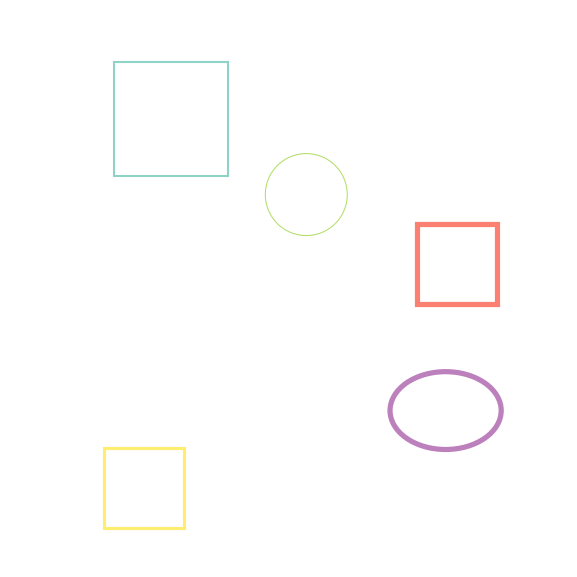[{"shape": "square", "thickness": 1, "radius": 0.49, "center": [0.296, 0.793]}, {"shape": "square", "thickness": 2.5, "radius": 0.35, "center": [0.792, 0.543]}, {"shape": "circle", "thickness": 0.5, "radius": 0.35, "center": [0.53, 0.662]}, {"shape": "oval", "thickness": 2.5, "radius": 0.48, "center": [0.772, 0.288]}, {"shape": "square", "thickness": 1.5, "radius": 0.35, "center": [0.249, 0.154]}]